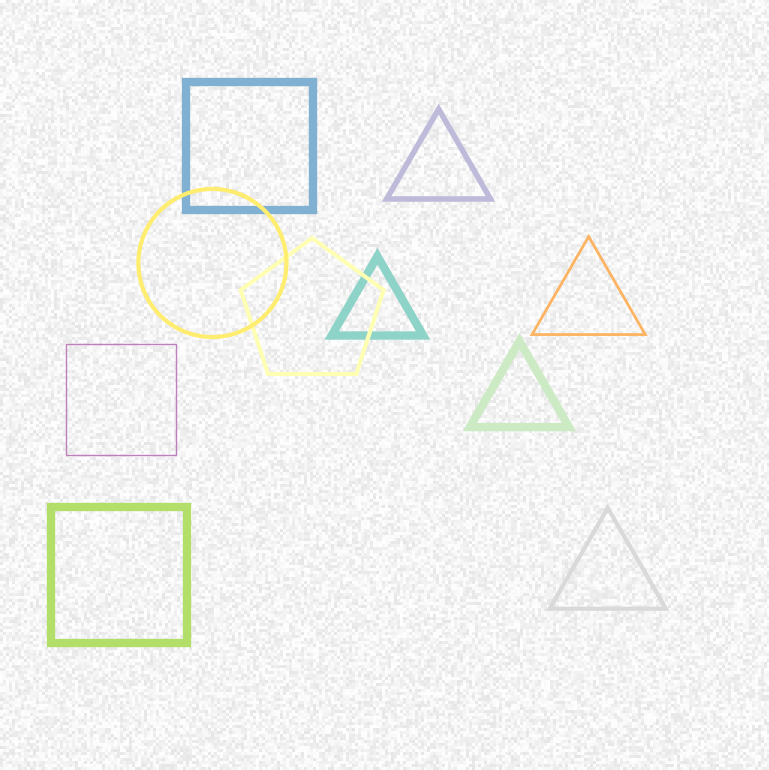[{"shape": "triangle", "thickness": 3, "radius": 0.34, "center": [0.49, 0.599]}, {"shape": "pentagon", "thickness": 1.5, "radius": 0.49, "center": [0.405, 0.593]}, {"shape": "triangle", "thickness": 2, "radius": 0.39, "center": [0.57, 0.78]}, {"shape": "square", "thickness": 3, "radius": 0.41, "center": [0.324, 0.81]}, {"shape": "triangle", "thickness": 1, "radius": 0.42, "center": [0.765, 0.608]}, {"shape": "square", "thickness": 3, "radius": 0.44, "center": [0.155, 0.253]}, {"shape": "triangle", "thickness": 1.5, "radius": 0.44, "center": [0.789, 0.253]}, {"shape": "square", "thickness": 0.5, "radius": 0.36, "center": [0.157, 0.481]}, {"shape": "triangle", "thickness": 3, "radius": 0.37, "center": [0.675, 0.483]}, {"shape": "circle", "thickness": 1.5, "radius": 0.48, "center": [0.276, 0.658]}]